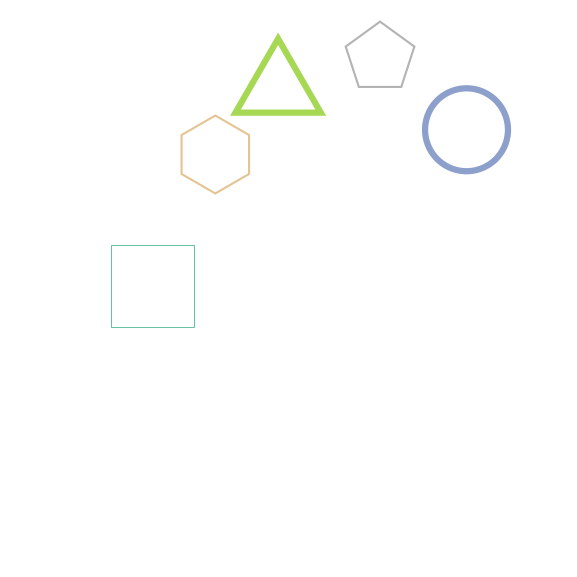[{"shape": "square", "thickness": 0.5, "radius": 0.36, "center": [0.264, 0.504]}, {"shape": "circle", "thickness": 3, "radius": 0.36, "center": [0.808, 0.774]}, {"shape": "triangle", "thickness": 3, "radius": 0.43, "center": [0.482, 0.847]}, {"shape": "hexagon", "thickness": 1, "radius": 0.34, "center": [0.373, 0.732]}, {"shape": "pentagon", "thickness": 1, "radius": 0.31, "center": [0.658, 0.899]}]